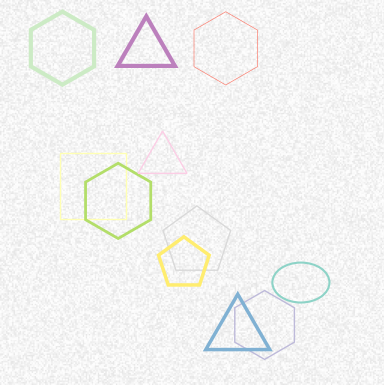[{"shape": "oval", "thickness": 1.5, "radius": 0.37, "center": [0.782, 0.266]}, {"shape": "square", "thickness": 1, "radius": 0.43, "center": [0.241, 0.517]}, {"shape": "hexagon", "thickness": 1, "radius": 0.45, "center": [0.687, 0.156]}, {"shape": "hexagon", "thickness": 0.5, "radius": 0.48, "center": [0.586, 0.874]}, {"shape": "triangle", "thickness": 2.5, "radius": 0.48, "center": [0.618, 0.14]}, {"shape": "hexagon", "thickness": 2, "radius": 0.49, "center": [0.307, 0.478]}, {"shape": "triangle", "thickness": 1, "radius": 0.37, "center": [0.422, 0.586]}, {"shape": "pentagon", "thickness": 1, "radius": 0.46, "center": [0.511, 0.373]}, {"shape": "triangle", "thickness": 3, "radius": 0.43, "center": [0.38, 0.872]}, {"shape": "hexagon", "thickness": 3, "radius": 0.47, "center": [0.162, 0.875]}, {"shape": "pentagon", "thickness": 2.5, "radius": 0.35, "center": [0.478, 0.316]}]